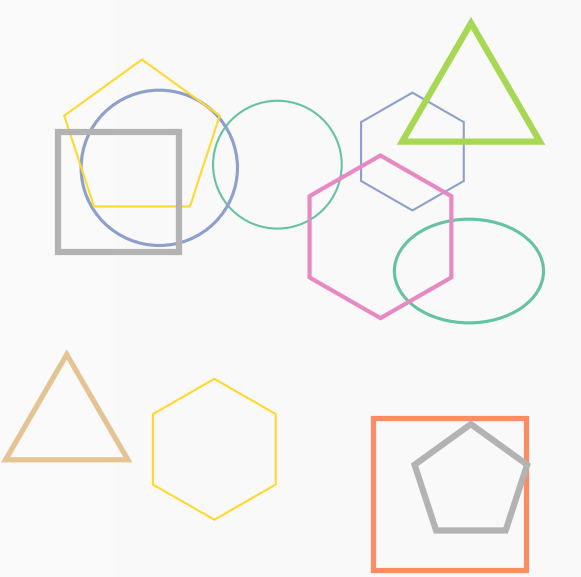[{"shape": "oval", "thickness": 1.5, "radius": 0.64, "center": [0.807, 0.53]}, {"shape": "circle", "thickness": 1, "radius": 0.55, "center": [0.477, 0.714]}, {"shape": "square", "thickness": 2.5, "radius": 0.66, "center": [0.773, 0.143]}, {"shape": "circle", "thickness": 1.5, "radius": 0.67, "center": [0.274, 0.709]}, {"shape": "hexagon", "thickness": 1, "radius": 0.51, "center": [0.71, 0.737]}, {"shape": "hexagon", "thickness": 2, "radius": 0.7, "center": [0.655, 0.589]}, {"shape": "triangle", "thickness": 3, "radius": 0.68, "center": [0.81, 0.822]}, {"shape": "hexagon", "thickness": 1, "radius": 0.61, "center": [0.369, 0.221]}, {"shape": "pentagon", "thickness": 1, "radius": 0.7, "center": [0.244, 0.755]}, {"shape": "triangle", "thickness": 2.5, "radius": 0.61, "center": [0.115, 0.264]}, {"shape": "pentagon", "thickness": 3, "radius": 0.51, "center": [0.81, 0.163]}, {"shape": "square", "thickness": 3, "radius": 0.52, "center": [0.204, 0.667]}]